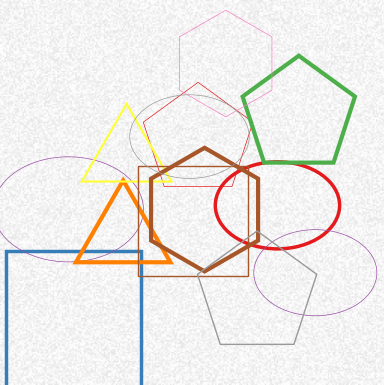[{"shape": "oval", "thickness": 2.5, "radius": 0.81, "center": [0.721, 0.467]}, {"shape": "pentagon", "thickness": 0.5, "radius": 0.75, "center": [0.515, 0.636]}, {"shape": "square", "thickness": 2.5, "radius": 0.88, "center": [0.19, 0.172]}, {"shape": "pentagon", "thickness": 3, "radius": 0.77, "center": [0.776, 0.702]}, {"shape": "oval", "thickness": 0.5, "radius": 0.98, "center": [0.178, 0.456]}, {"shape": "oval", "thickness": 0.5, "radius": 0.8, "center": [0.819, 0.292]}, {"shape": "triangle", "thickness": 3, "radius": 0.71, "center": [0.32, 0.39]}, {"shape": "triangle", "thickness": 1.5, "radius": 0.67, "center": [0.329, 0.596]}, {"shape": "square", "thickness": 1, "radius": 0.71, "center": [0.502, 0.427]}, {"shape": "hexagon", "thickness": 3, "radius": 0.8, "center": [0.531, 0.456]}, {"shape": "hexagon", "thickness": 0.5, "radius": 0.69, "center": [0.586, 0.835]}, {"shape": "pentagon", "thickness": 1, "radius": 0.81, "center": [0.668, 0.237]}, {"shape": "oval", "thickness": 0.5, "radius": 0.78, "center": [0.492, 0.645]}]